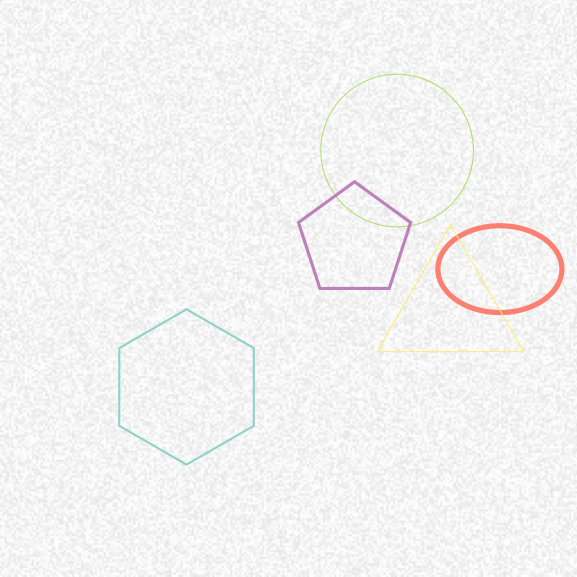[{"shape": "hexagon", "thickness": 1, "radius": 0.67, "center": [0.323, 0.329]}, {"shape": "oval", "thickness": 2.5, "radius": 0.54, "center": [0.866, 0.533]}, {"shape": "circle", "thickness": 0.5, "radius": 0.66, "center": [0.688, 0.738]}, {"shape": "pentagon", "thickness": 1.5, "radius": 0.51, "center": [0.614, 0.582]}, {"shape": "triangle", "thickness": 0.5, "radius": 0.73, "center": [0.78, 0.464]}]